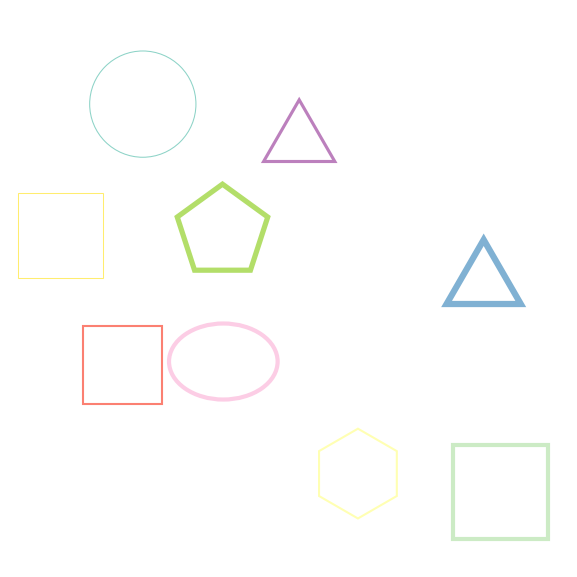[{"shape": "circle", "thickness": 0.5, "radius": 0.46, "center": [0.247, 0.819]}, {"shape": "hexagon", "thickness": 1, "radius": 0.39, "center": [0.62, 0.179]}, {"shape": "square", "thickness": 1, "radius": 0.34, "center": [0.212, 0.367]}, {"shape": "triangle", "thickness": 3, "radius": 0.37, "center": [0.838, 0.51]}, {"shape": "pentagon", "thickness": 2.5, "radius": 0.41, "center": [0.385, 0.598]}, {"shape": "oval", "thickness": 2, "radius": 0.47, "center": [0.387, 0.373]}, {"shape": "triangle", "thickness": 1.5, "radius": 0.36, "center": [0.518, 0.755]}, {"shape": "square", "thickness": 2, "radius": 0.41, "center": [0.867, 0.147]}, {"shape": "square", "thickness": 0.5, "radius": 0.37, "center": [0.104, 0.591]}]